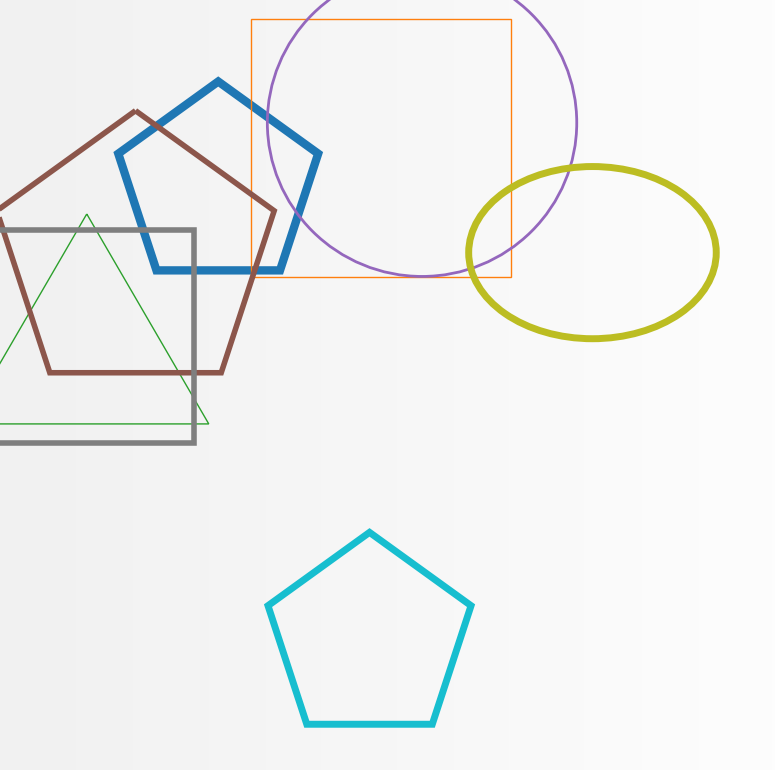[{"shape": "pentagon", "thickness": 3, "radius": 0.68, "center": [0.282, 0.759]}, {"shape": "square", "thickness": 0.5, "radius": 0.84, "center": [0.491, 0.808]}, {"shape": "triangle", "thickness": 0.5, "radius": 0.91, "center": [0.112, 0.54]}, {"shape": "circle", "thickness": 1, "radius": 1.0, "center": [0.545, 0.841]}, {"shape": "pentagon", "thickness": 2, "radius": 0.94, "center": [0.175, 0.668]}, {"shape": "square", "thickness": 2, "radius": 0.69, "center": [0.112, 0.563]}, {"shape": "oval", "thickness": 2.5, "radius": 0.8, "center": [0.764, 0.672]}, {"shape": "pentagon", "thickness": 2.5, "radius": 0.69, "center": [0.477, 0.171]}]